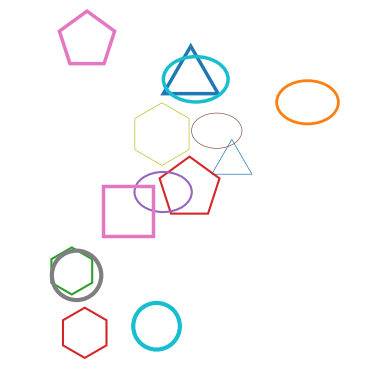[{"shape": "triangle", "thickness": 0.5, "radius": 0.3, "center": [0.602, 0.578]}, {"shape": "triangle", "thickness": 2.5, "radius": 0.41, "center": [0.495, 0.798]}, {"shape": "oval", "thickness": 2, "radius": 0.4, "center": [0.799, 0.734]}, {"shape": "hexagon", "thickness": 1.5, "radius": 0.31, "center": [0.186, 0.296]}, {"shape": "pentagon", "thickness": 1.5, "radius": 0.41, "center": [0.492, 0.511]}, {"shape": "hexagon", "thickness": 1.5, "radius": 0.33, "center": [0.22, 0.136]}, {"shape": "oval", "thickness": 1.5, "radius": 0.37, "center": [0.424, 0.501]}, {"shape": "oval", "thickness": 0.5, "radius": 0.33, "center": [0.563, 0.66]}, {"shape": "square", "thickness": 2.5, "radius": 0.32, "center": [0.334, 0.453]}, {"shape": "pentagon", "thickness": 2.5, "radius": 0.38, "center": [0.226, 0.896]}, {"shape": "circle", "thickness": 3, "radius": 0.32, "center": [0.199, 0.285]}, {"shape": "hexagon", "thickness": 0.5, "radius": 0.41, "center": [0.421, 0.652]}, {"shape": "oval", "thickness": 2.5, "radius": 0.42, "center": [0.508, 0.794]}, {"shape": "circle", "thickness": 3, "radius": 0.3, "center": [0.407, 0.153]}]